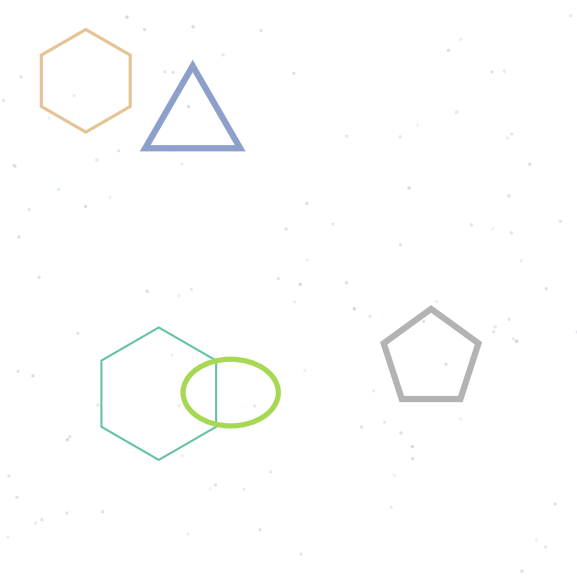[{"shape": "hexagon", "thickness": 1, "radius": 0.57, "center": [0.275, 0.317]}, {"shape": "triangle", "thickness": 3, "radius": 0.47, "center": [0.334, 0.79]}, {"shape": "oval", "thickness": 2.5, "radius": 0.41, "center": [0.399, 0.319]}, {"shape": "hexagon", "thickness": 1.5, "radius": 0.44, "center": [0.149, 0.859]}, {"shape": "pentagon", "thickness": 3, "radius": 0.43, "center": [0.746, 0.378]}]